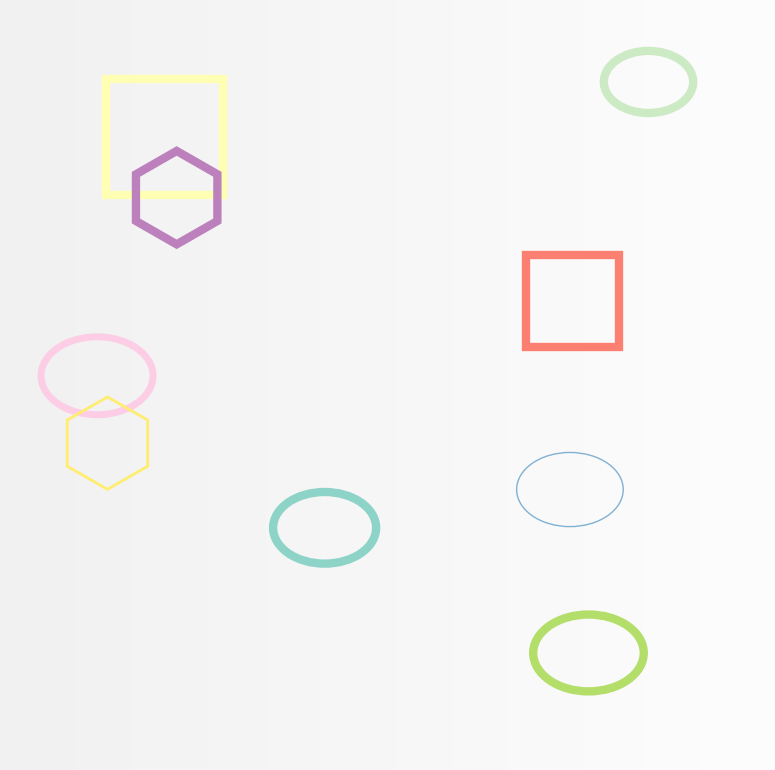[{"shape": "oval", "thickness": 3, "radius": 0.33, "center": [0.419, 0.315]}, {"shape": "square", "thickness": 3, "radius": 0.38, "center": [0.212, 0.822]}, {"shape": "square", "thickness": 3, "radius": 0.3, "center": [0.738, 0.609]}, {"shape": "oval", "thickness": 0.5, "radius": 0.34, "center": [0.735, 0.364]}, {"shape": "oval", "thickness": 3, "radius": 0.36, "center": [0.759, 0.152]}, {"shape": "oval", "thickness": 2.5, "radius": 0.36, "center": [0.125, 0.512]}, {"shape": "hexagon", "thickness": 3, "radius": 0.3, "center": [0.228, 0.743]}, {"shape": "oval", "thickness": 3, "radius": 0.29, "center": [0.837, 0.894]}, {"shape": "hexagon", "thickness": 1, "radius": 0.3, "center": [0.139, 0.424]}]